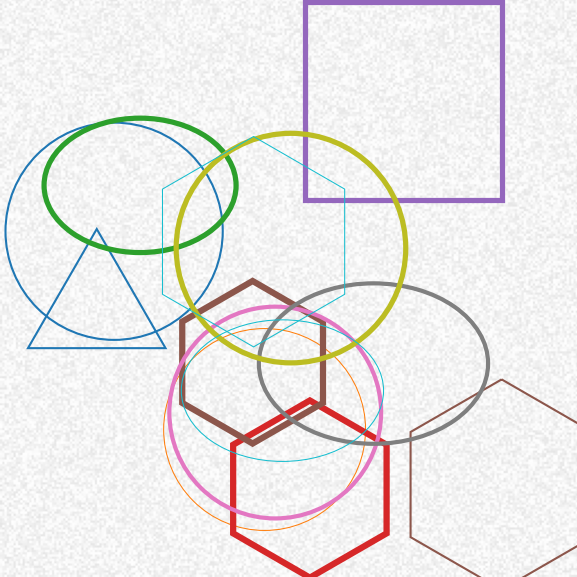[{"shape": "circle", "thickness": 1, "radius": 0.94, "center": [0.198, 0.599]}, {"shape": "triangle", "thickness": 1, "radius": 0.69, "center": [0.168, 0.465]}, {"shape": "circle", "thickness": 0.5, "radius": 0.87, "center": [0.458, 0.255]}, {"shape": "oval", "thickness": 2.5, "radius": 0.83, "center": [0.243, 0.678]}, {"shape": "hexagon", "thickness": 3, "radius": 0.77, "center": [0.537, 0.152]}, {"shape": "square", "thickness": 2.5, "radius": 0.85, "center": [0.698, 0.824]}, {"shape": "hexagon", "thickness": 1, "radius": 0.91, "center": [0.869, 0.16]}, {"shape": "hexagon", "thickness": 3, "radius": 0.7, "center": [0.437, 0.372]}, {"shape": "circle", "thickness": 2, "radius": 0.92, "center": [0.477, 0.285]}, {"shape": "oval", "thickness": 2, "radius": 0.99, "center": [0.647, 0.37]}, {"shape": "circle", "thickness": 2.5, "radius": 0.99, "center": [0.504, 0.57]}, {"shape": "oval", "thickness": 0.5, "radius": 0.88, "center": [0.489, 0.323]}, {"shape": "hexagon", "thickness": 0.5, "radius": 0.91, "center": [0.439, 0.581]}]